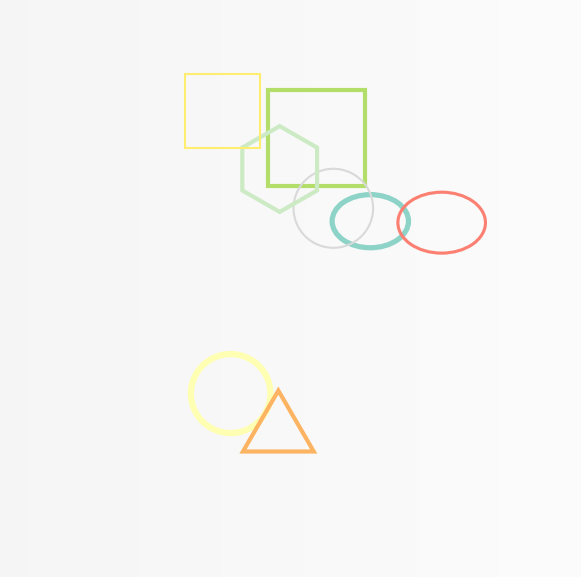[{"shape": "oval", "thickness": 2.5, "radius": 0.33, "center": [0.637, 0.616]}, {"shape": "circle", "thickness": 3, "radius": 0.34, "center": [0.397, 0.318]}, {"shape": "oval", "thickness": 1.5, "radius": 0.38, "center": [0.76, 0.614]}, {"shape": "triangle", "thickness": 2, "radius": 0.35, "center": [0.479, 0.252]}, {"shape": "square", "thickness": 2, "radius": 0.42, "center": [0.545, 0.761]}, {"shape": "circle", "thickness": 1, "radius": 0.34, "center": [0.573, 0.638]}, {"shape": "hexagon", "thickness": 2, "radius": 0.37, "center": [0.481, 0.706]}, {"shape": "square", "thickness": 1, "radius": 0.32, "center": [0.383, 0.806]}]